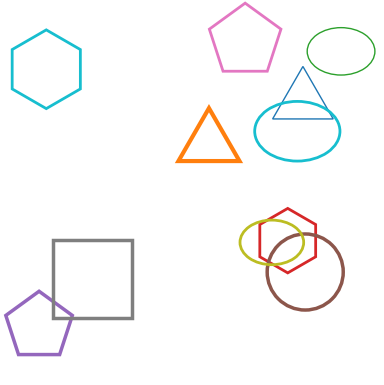[{"shape": "triangle", "thickness": 1, "radius": 0.45, "center": [0.787, 0.737]}, {"shape": "triangle", "thickness": 3, "radius": 0.46, "center": [0.543, 0.627]}, {"shape": "oval", "thickness": 1, "radius": 0.44, "center": [0.886, 0.867]}, {"shape": "hexagon", "thickness": 2, "radius": 0.42, "center": [0.747, 0.375]}, {"shape": "pentagon", "thickness": 2.5, "radius": 0.45, "center": [0.102, 0.153]}, {"shape": "circle", "thickness": 2.5, "radius": 0.49, "center": [0.793, 0.294]}, {"shape": "pentagon", "thickness": 2, "radius": 0.49, "center": [0.637, 0.894]}, {"shape": "square", "thickness": 2.5, "radius": 0.51, "center": [0.24, 0.275]}, {"shape": "oval", "thickness": 2, "radius": 0.41, "center": [0.706, 0.37]}, {"shape": "hexagon", "thickness": 2, "radius": 0.51, "center": [0.12, 0.82]}, {"shape": "oval", "thickness": 2, "radius": 0.55, "center": [0.772, 0.659]}]